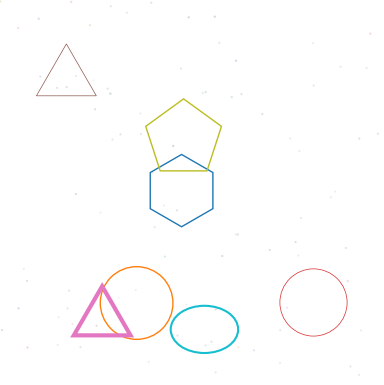[{"shape": "hexagon", "thickness": 1, "radius": 0.47, "center": [0.472, 0.505]}, {"shape": "circle", "thickness": 1, "radius": 0.47, "center": [0.355, 0.213]}, {"shape": "circle", "thickness": 0.5, "radius": 0.44, "center": [0.814, 0.214]}, {"shape": "triangle", "thickness": 0.5, "radius": 0.45, "center": [0.172, 0.796]}, {"shape": "triangle", "thickness": 3, "radius": 0.43, "center": [0.265, 0.171]}, {"shape": "pentagon", "thickness": 1, "radius": 0.52, "center": [0.477, 0.64]}, {"shape": "oval", "thickness": 1.5, "radius": 0.44, "center": [0.531, 0.144]}]